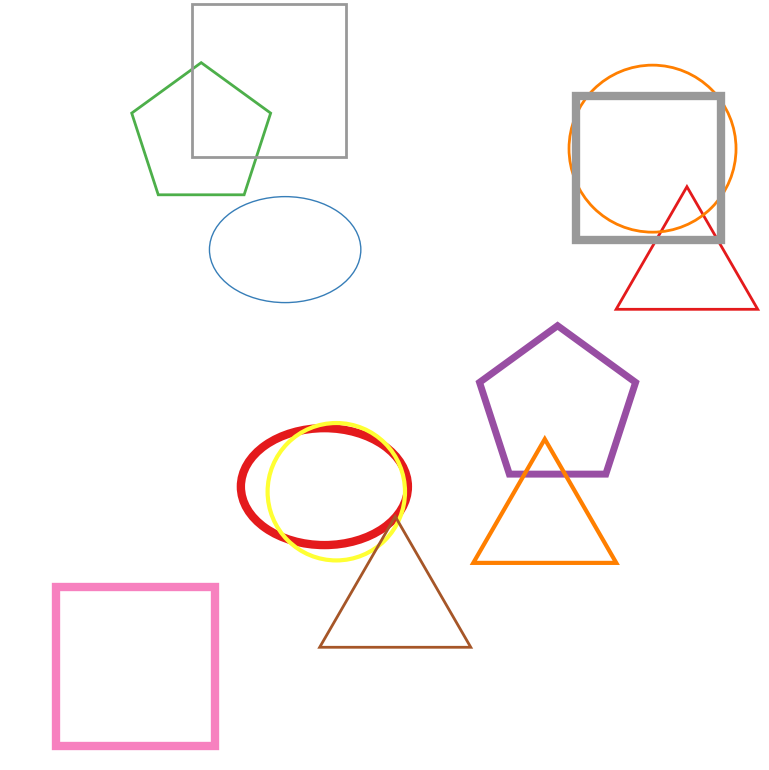[{"shape": "oval", "thickness": 3, "radius": 0.54, "center": [0.421, 0.368]}, {"shape": "triangle", "thickness": 1, "radius": 0.53, "center": [0.892, 0.651]}, {"shape": "oval", "thickness": 0.5, "radius": 0.49, "center": [0.37, 0.676]}, {"shape": "pentagon", "thickness": 1, "radius": 0.47, "center": [0.261, 0.824]}, {"shape": "pentagon", "thickness": 2.5, "radius": 0.53, "center": [0.724, 0.47]}, {"shape": "triangle", "thickness": 1.5, "radius": 0.54, "center": [0.708, 0.323]}, {"shape": "circle", "thickness": 1, "radius": 0.54, "center": [0.847, 0.807]}, {"shape": "circle", "thickness": 1.5, "radius": 0.45, "center": [0.437, 0.361]}, {"shape": "triangle", "thickness": 1, "radius": 0.57, "center": [0.513, 0.216]}, {"shape": "square", "thickness": 3, "radius": 0.52, "center": [0.176, 0.134]}, {"shape": "square", "thickness": 1, "radius": 0.5, "center": [0.35, 0.895]}, {"shape": "square", "thickness": 3, "radius": 0.47, "center": [0.843, 0.782]}]